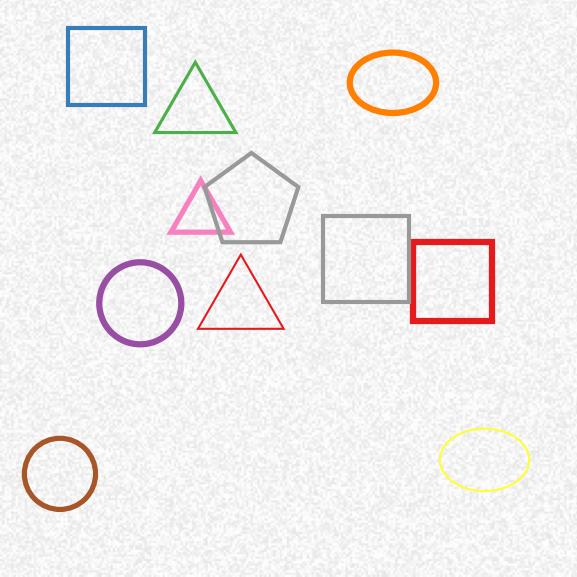[{"shape": "square", "thickness": 3, "radius": 0.34, "center": [0.784, 0.512]}, {"shape": "triangle", "thickness": 1, "radius": 0.43, "center": [0.417, 0.473]}, {"shape": "square", "thickness": 2, "radius": 0.33, "center": [0.185, 0.884]}, {"shape": "triangle", "thickness": 1.5, "radius": 0.41, "center": [0.338, 0.81]}, {"shape": "circle", "thickness": 3, "radius": 0.36, "center": [0.243, 0.474]}, {"shape": "oval", "thickness": 3, "radius": 0.37, "center": [0.68, 0.856]}, {"shape": "oval", "thickness": 1, "radius": 0.39, "center": [0.839, 0.203]}, {"shape": "circle", "thickness": 2.5, "radius": 0.31, "center": [0.104, 0.179]}, {"shape": "triangle", "thickness": 2.5, "radius": 0.3, "center": [0.348, 0.627]}, {"shape": "pentagon", "thickness": 2, "radius": 0.43, "center": [0.435, 0.649]}, {"shape": "square", "thickness": 2, "radius": 0.37, "center": [0.634, 0.55]}]